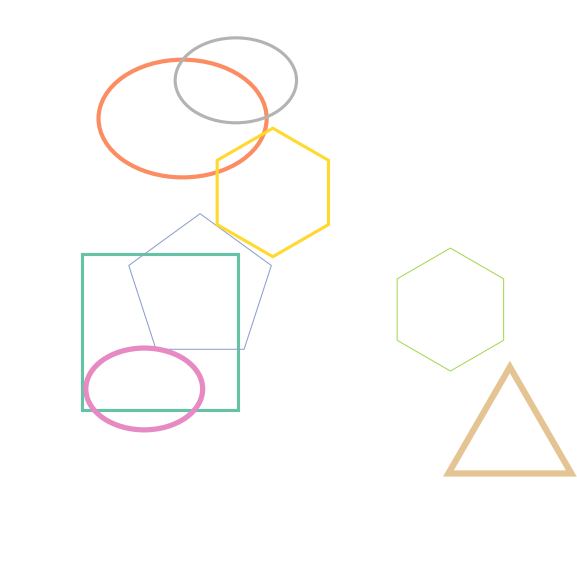[{"shape": "square", "thickness": 1.5, "radius": 0.67, "center": [0.276, 0.424]}, {"shape": "oval", "thickness": 2, "radius": 0.73, "center": [0.316, 0.794]}, {"shape": "pentagon", "thickness": 0.5, "radius": 0.65, "center": [0.346, 0.499]}, {"shape": "oval", "thickness": 2.5, "radius": 0.51, "center": [0.25, 0.326]}, {"shape": "hexagon", "thickness": 0.5, "radius": 0.53, "center": [0.78, 0.463]}, {"shape": "hexagon", "thickness": 1.5, "radius": 0.56, "center": [0.472, 0.666]}, {"shape": "triangle", "thickness": 3, "radius": 0.61, "center": [0.883, 0.241]}, {"shape": "oval", "thickness": 1.5, "radius": 0.53, "center": [0.408, 0.86]}]